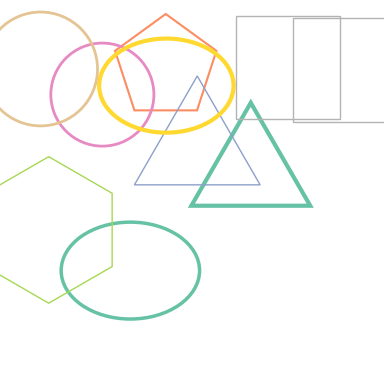[{"shape": "triangle", "thickness": 3, "radius": 0.89, "center": [0.651, 0.555]}, {"shape": "oval", "thickness": 2.5, "radius": 0.9, "center": [0.339, 0.297]}, {"shape": "pentagon", "thickness": 1.5, "radius": 0.69, "center": [0.431, 0.825]}, {"shape": "triangle", "thickness": 1, "radius": 0.94, "center": [0.512, 0.614]}, {"shape": "circle", "thickness": 2, "radius": 0.67, "center": [0.266, 0.754]}, {"shape": "hexagon", "thickness": 1, "radius": 0.95, "center": [0.126, 0.403]}, {"shape": "oval", "thickness": 3, "radius": 0.87, "center": [0.432, 0.778]}, {"shape": "circle", "thickness": 2, "radius": 0.74, "center": [0.105, 0.821]}, {"shape": "square", "thickness": 1, "radius": 0.67, "center": [0.748, 0.825]}, {"shape": "square", "thickness": 1, "radius": 0.67, "center": [0.897, 0.819]}]